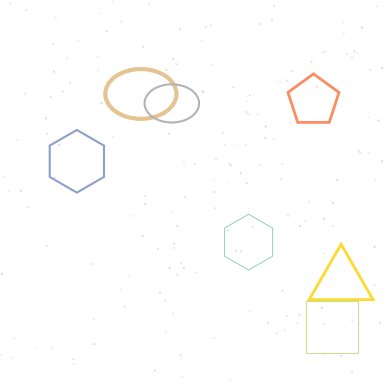[{"shape": "hexagon", "thickness": 0.5, "radius": 0.36, "center": [0.646, 0.371]}, {"shape": "pentagon", "thickness": 2, "radius": 0.35, "center": [0.814, 0.738]}, {"shape": "hexagon", "thickness": 1.5, "radius": 0.41, "center": [0.2, 0.581]}, {"shape": "square", "thickness": 0.5, "radius": 0.34, "center": [0.861, 0.15]}, {"shape": "triangle", "thickness": 2, "radius": 0.48, "center": [0.886, 0.27]}, {"shape": "oval", "thickness": 3, "radius": 0.46, "center": [0.366, 0.756]}, {"shape": "oval", "thickness": 1.5, "radius": 0.35, "center": [0.446, 0.731]}]